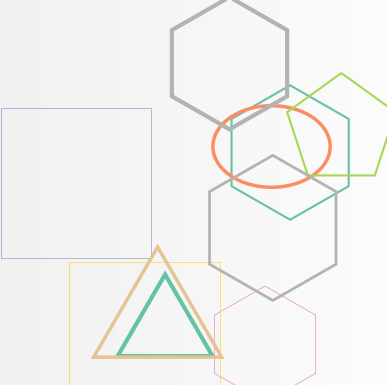[{"shape": "triangle", "thickness": 3, "radius": 0.71, "center": [0.426, 0.146]}, {"shape": "hexagon", "thickness": 1.5, "radius": 0.87, "center": [0.749, 0.604]}, {"shape": "oval", "thickness": 2.5, "radius": 0.76, "center": [0.701, 0.619]}, {"shape": "square", "thickness": 0.5, "radius": 0.97, "center": [0.197, 0.524]}, {"shape": "hexagon", "thickness": 0.5, "radius": 0.75, "center": [0.684, 0.106]}, {"shape": "pentagon", "thickness": 1.5, "radius": 0.74, "center": [0.881, 0.663]}, {"shape": "square", "thickness": 0.5, "radius": 0.98, "center": [0.373, 0.124]}, {"shape": "triangle", "thickness": 2.5, "radius": 0.95, "center": [0.407, 0.168]}, {"shape": "hexagon", "thickness": 3, "radius": 0.86, "center": [0.592, 0.836]}, {"shape": "hexagon", "thickness": 2, "radius": 0.94, "center": [0.704, 0.408]}]